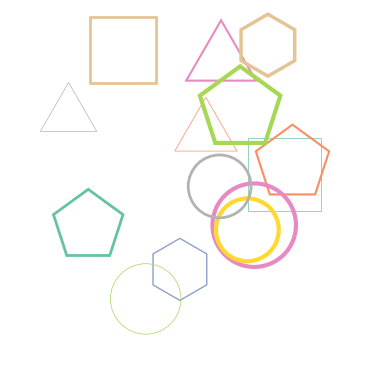[{"shape": "square", "thickness": 0.5, "radius": 0.48, "center": [0.739, 0.546]}, {"shape": "pentagon", "thickness": 2, "radius": 0.47, "center": [0.229, 0.413]}, {"shape": "pentagon", "thickness": 1.5, "radius": 0.5, "center": [0.76, 0.576]}, {"shape": "triangle", "thickness": 0.5, "radius": 0.47, "center": [0.535, 0.654]}, {"shape": "hexagon", "thickness": 1, "radius": 0.4, "center": [0.467, 0.3]}, {"shape": "triangle", "thickness": 1.5, "radius": 0.52, "center": [0.574, 0.843]}, {"shape": "circle", "thickness": 3, "radius": 0.54, "center": [0.66, 0.415]}, {"shape": "circle", "thickness": 0.5, "radius": 0.46, "center": [0.378, 0.224]}, {"shape": "pentagon", "thickness": 3, "radius": 0.55, "center": [0.624, 0.718]}, {"shape": "circle", "thickness": 3, "radius": 0.41, "center": [0.642, 0.403]}, {"shape": "hexagon", "thickness": 2.5, "radius": 0.4, "center": [0.696, 0.883]}, {"shape": "square", "thickness": 2, "radius": 0.43, "center": [0.319, 0.87]}, {"shape": "circle", "thickness": 2, "radius": 0.41, "center": [0.571, 0.516]}, {"shape": "triangle", "thickness": 0.5, "radius": 0.42, "center": [0.178, 0.701]}]